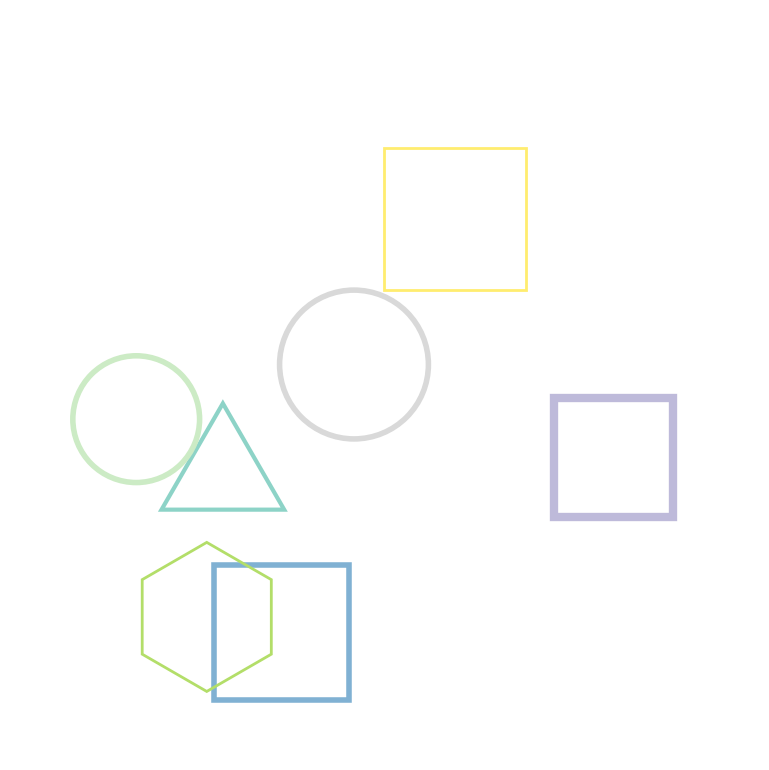[{"shape": "triangle", "thickness": 1.5, "radius": 0.46, "center": [0.289, 0.384]}, {"shape": "square", "thickness": 3, "radius": 0.39, "center": [0.797, 0.406]}, {"shape": "square", "thickness": 2, "radius": 0.44, "center": [0.365, 0.179]}, {"shape": "hexagon", "thickness": 1, "radius": 0.48, "center": [0.269, 0.199]}, {"shape": "circle", "thickness": 2, "radius": 0.48, "center": [0.46, 0.527]}, {"shape": "circle", "thickness": 2, "radius": 0.41, "center": [0.177, 0.456]}, {"shape": "square", "thickness": 1, "radius": 0.46, "center": [0.591, 0.715]}]